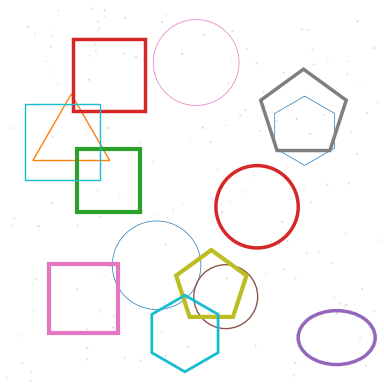[{"shape": "circle", "thickness": 0.5, "radius": 0.57, "center": [0.407, 0.311]}, {"shape": "hexagon", "thickness": 0.5, "radius": 0.45, "center": [0.791, 0.66]}, {"shape": "triangle", "thickness": 1, "radius": 0.58, "center": [0.185, 0.641]}, {"shape": "square", "thickness": 3, "radius": 0.41, "center": [0.283, 0.532]}, {"shape": "square", "thickness": 2.5, "radius": 0.47, "center": [0.283, 0.805]}, {"shape": "circle", "thickness": 2.5, "radius": 0.53, "center": [0.668, 0.463]}, {"shape": "oval", "thickness": 2.5, "radius": 0.5, "center": [0.874, 0.123]}, {"shape": "circle", "thickness": 1, "radius": 0.42, "center": [0.586, 0.229]}, {"shape": "square", "thickness": 3, "radius": 0.45, "center": [0.216, 0.225]}, {"shape": "circle", "thickness": 0.5, "radius": 0.56, "center": [0.509, 0.838]}, {"shape": "pentagon", "thickness": 2.5, "radius": 0.58, "center": [0.788, 0.704]}, {"shape": "pentagon", "thickness": 3, "radius": 0.48, "center": [0.549, 0.255]}, {"shape": "hexagon", "thickness": 2, "radius": 0.5, "center": [0.48, 0.134]}, {"shape": "square", "thickness": 1, "radius": 0.49, "center": [0.162, 0.63]}]